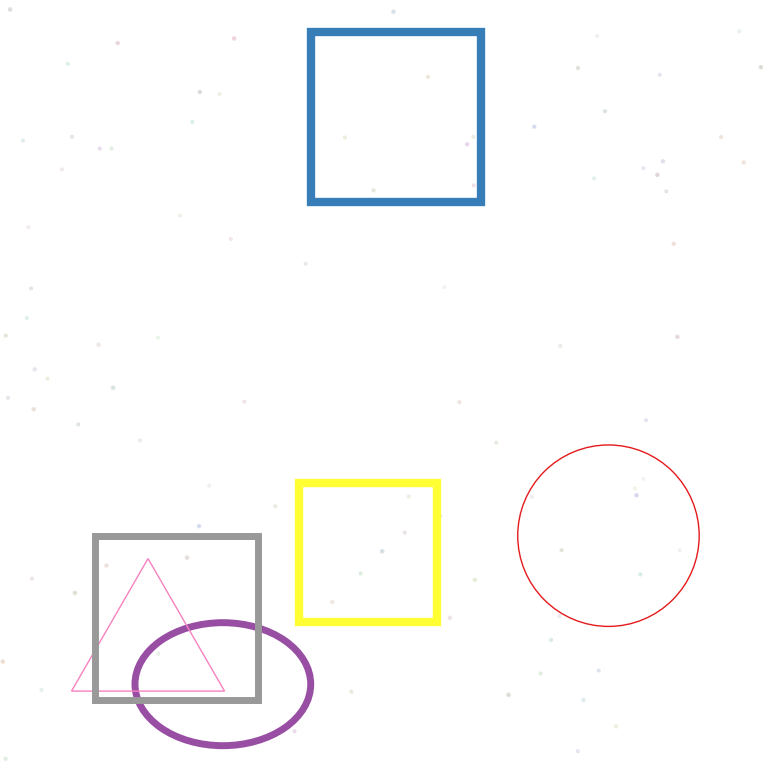[{"shape": "circle", "thickness": 0.5, "radius": 0.59, "center": [0.79, 0.304]}, {"shape": "square", "thickness": 3, "radius": 0.55, "center": [0.514, 0.848]}, {"shape": "oval", "thickness": 2.5, "radius": 0.57, "center": [0.289, 0.111]}, {"shape": "square", "thickness": 3, "radius": 0.45, "center": [0.478, 0.282]}, {"shape": "triangle", "thickness": 0.5, "radius": 0.57, "center": [0.192, 0.16]}, {"shape": "square", "thickness": 2.5, "radius": 0.53, "center": [0.229, 0.197]}]